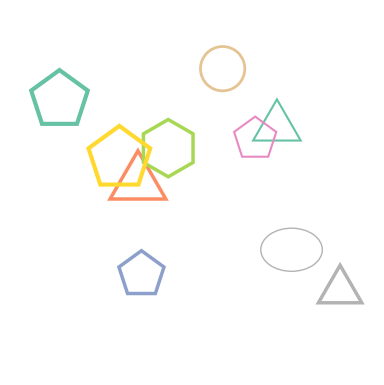[{"shape": "pentagon", "thickness": 3, "radius": 0.39, "center": [0.155, 0.741]}, {"shape": "triangle", "thickness": 1.5, "radius": 0.36, "center": [0.719, 0.671]}, {"shape": "triangle", "thickness": 2.5, "radius": 0.42, "center": [0.358, 0.525]}, {"shape": "pentagon", "thickness": 2.5, "radius": 0.31, "center": [0.367, 0.287]}, {"shape": "pentagon", "thickness": 1.5, "radius": 0.29, "center": [0.663, 0.64]}, {"shape": "hexagon", "thickness": 2.5, "radius": 0.37, "center": [0.437, 0.615]}, {"shape": "pentagon", "thickness": 3, "radius": 0.42, "center": [0.31, 0.589]}, {"shape": "circle", "thickness": 2, "radius": 0.29, "center": [0.578, 0.822]}, {"shape": "oval", "thickness": 1, "radius": 0.4, "center": [0.757, 0.351]}, {"shape": "triangle", "thickness": 2.5, "radius": 0.33, "center": [0.883, 0.246]}]